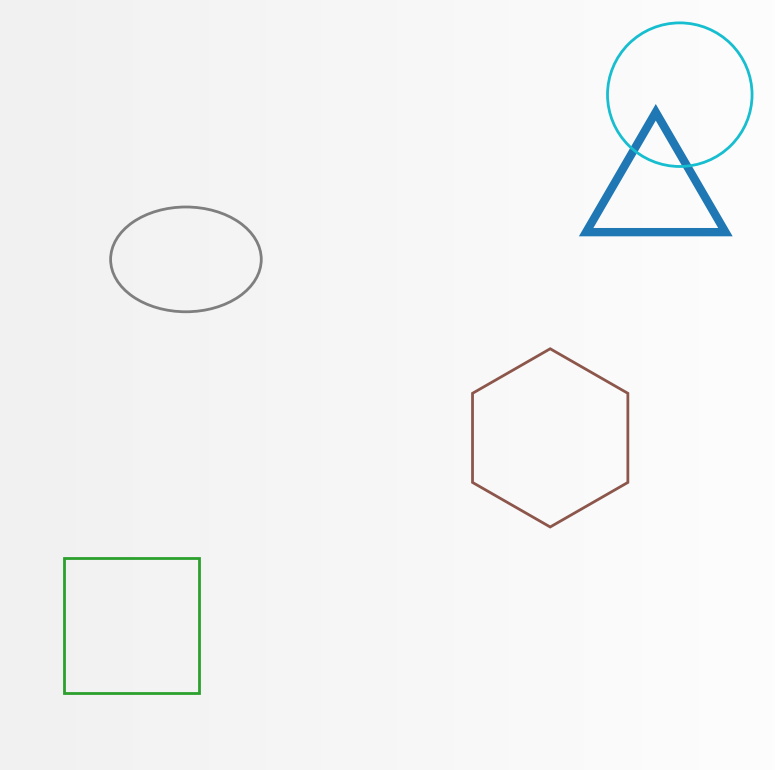[{"shape": "triangle", "thickness": 3, "radius": 0.52, "center": [0.846, 0.75]}, {"shape": "square", "thickness": 1, "radius": 0.44, "center": [0.17, 0.187]}, {"shape": "hexagon", "thickness": 1, "radius": 0.58, "center": [0.71, 0.431]}, {"shape": "oval", "thickness": 1, "radius": 0.49, "center": [0.24, 0.663]}, {"shape": "circle", "thickness": 1, "radius": 0.47, "center": [0.877, 0.877]}]